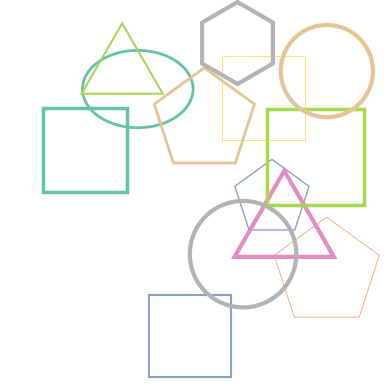[{"shape": "oval", "thickness": 2, "radius": 0.72, "center": [0.358, 0.769]}, {"shape": "square", "thickness": 2.5, "radius": 0.55, "center": [0.221, 0.611]}, {"shape": "pentagon", "thickness": 0.5, "radius": 0.72, "center": [0.849, 0.293]}, {"shape": "square", "thickness": 1.5, "radius": 0.53, "center": [0.493, 0.127]}, {"shape": "pentagon", "thickness": 1, "radius": 0.51, "center": [0.706, 0.485]}, {"shape": "triangle", "thickness": 3, "radius": 0.75, "center": [0.738, 0.407]}, {"shape": "square", "thickness": 2.5, "radius": 0.62, "center": [0.82, 0.593]}, {"shape": "triangle", "thickness": 1.5, "radius": 0.61, "center": [0.317, 0.817]}, {"shape": "square", "thickness": 0.5, "radius": 0.54, "center": [0.684, 0.745]}, {"shape": "circle", "thickness": 3, "radius": 0.6, "center": [0.849, 0.815]}, {"shape": "pentagon", "thickness": 2, "radius": 0.68, "center": [0.531, 0.687]}, {"shape": "circle", "thickness": 3, "radius": 0.69, "center": [0.631, 0.34]}, {"shape": "hexagon", "thickness": 3, "radius": 0.53, "center": [0.617, 0.888]}]